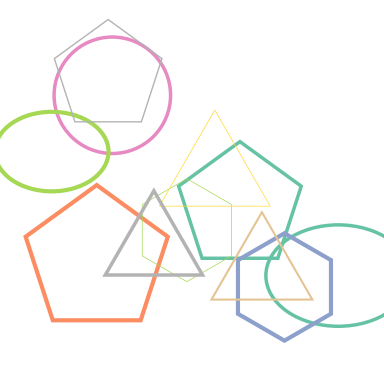[{"shape": "oval", "thickness": 2.5, "radius": 0.94, "center": [0.879, 0.284]}, {"shape": "pentagon", "thickness": 2.5, "radius": 0.84, "center": [0.623, 0.465]}, {"shape": "pentagon", "thickness": 3, "radius": 0.97, "center": [0.251, 0.325]}, {"shape": "hexagon", "thickness": 3, "radius": 0.7, "center": [0.739, 0.255]}, {"shape": "circle", "thickness": 2.5, "radius": 0.76, "center": [0.292, 0.753]}, {"shape": "oval", "thickness": 3, "radius": 0.74, "center": [0.134, 0.606]}, {"shape": "hexagon", "thickness": 0.5, "radius": 0.67, "center": [0.485, 0.402]}, {"shape": "triangle", "thickness": 0.5, "radius": 0.83, "center": [0.558, 0.548]}, {"shape": "triangle", "thickness": 1.5, "radius": 0.76, "center": [0.68, 0.297]}, {"shape": "triangle", "thickness": 2.5, "radius": 0.73, "center": [0.4, 0.359]}, {"shape": "pentagon", "thickness": 1, "radius": 0.73, "center": [0.281, 0.802]}]